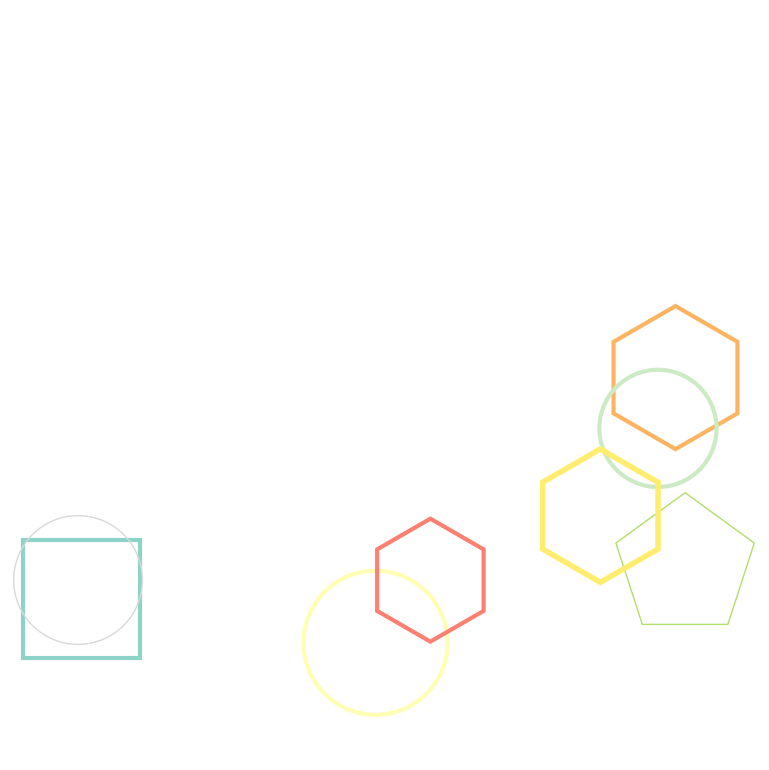[{"shape": "square", "thickness": 1.5, "radius": 0.38, "center": [0.106, 0.222]}, {"shape": "circle", "thickness": 1.5, "radius": 0.47, "center": [0.488, 0.165]}, {"shape": "hexagon", "thickness": 1.5, "radius": 0.4, "center": [0.559, 0.247]}, {"shape": "hexagon", "thickness": 1.5, "radius": 0.46, "center": [0.877, 0.51]}, {"shape": "pentagon", "thickness": 0.5, "radius": 0.47, "center": [0.89, 0.266]}, {"shape": "circle", "thickness": 0.5, "radius": 0.42, "center": [0.101, 0.247]}, {"shape": "circle", "thickness": 1.5, "radius": 0.38, "center": [0.854, 0.444]}, {"shape": "hexagon", "thickness": 2, "radius": 0.43, "center": [0.78, 0.33]}]